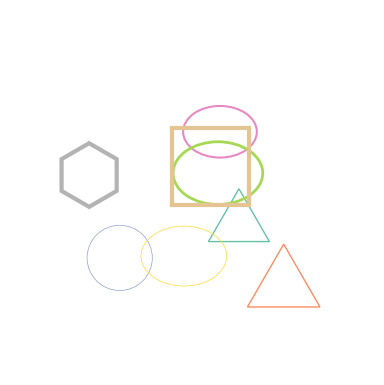[{"shape": "triangle", "thickness": 1, "radius": 0.46, "center": [0.621, 0.418]}, {"shape": "triangle", "thickness": 1, "radius": 0.54, "center": [0.737, 0.257]}, {"shape": "circle", "thickness": 0.5, "radius": 0.42, "center": [0.311, 0.33]}, {"shape": "oval", "thickness": 1.5, "radius": 0.48, "center": [0.571, 0.658]}, {"shape": "oval", "thickness": 2, "radius": 0.58, "center": [0.566, 0.55]}, {"shape": "oval", "thickness": 0.5, "radius": 0.56, "center": [0.478, 0.335]}, {"shape": "square", "thickness": 3, "radius": 0.5, "center": [0.547, 0.568]}, {"shape": "hexagon", "thickness": 3, "radius": 0.41, "center": [0.232, 0.545]}]